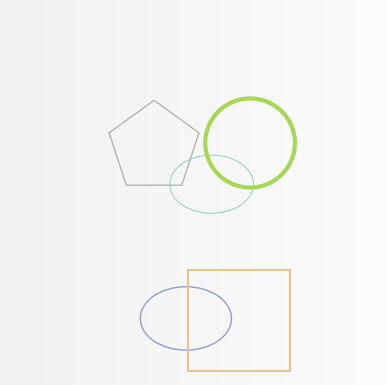[{"shape": "oval", "thickness": 0.5, "radius": 0.54, "center": [0.546, 0.522]}, {"shape": "oval", "thickness": 1, "radius": 0.59, "center": [0.48, 0.173]}, {"shape": "circle", "thickness": 3, "radius": 0.58, "center": [0.645, 0.629]}, {"shape": "square", "thickness": 1.5, "radius": 0.65, "center": [0.617, 0.167]}, {"shape": "pentagon", "thickness": 1, "radius": 0.61, "center": [0.397, 0.617]}]